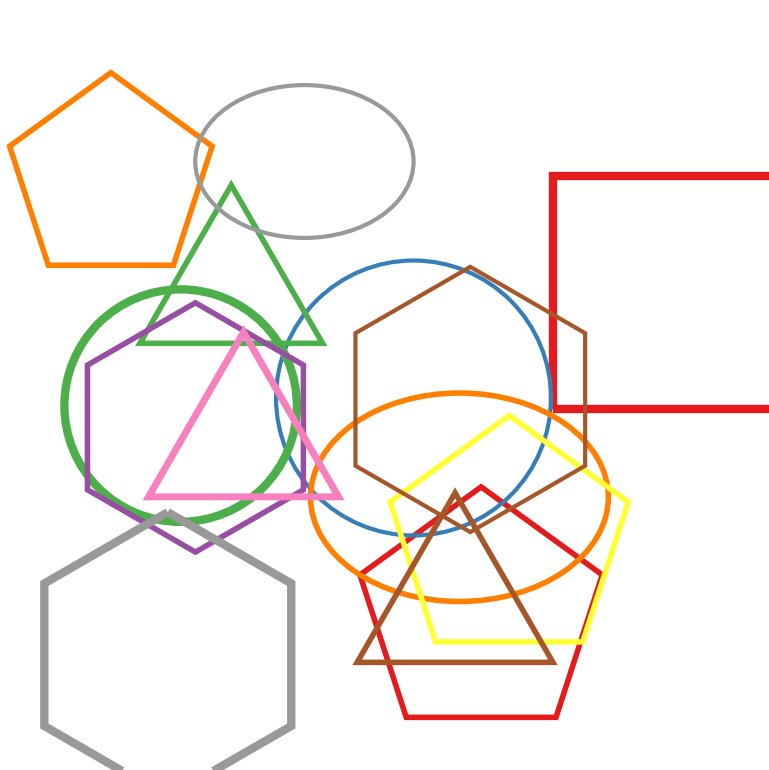[{"shape": "square", "thickness": 3, "radius": 0.76, "center": [0.87, 0.62]}, {"shape": "pentagon", "thickness": 2, "radius": 0.83, "center": [0.625, 0.202]}, {"shape": "circle", "thickness": 1.5, "radius": 0.89, "center": [0.537, 0.483]}, {"shape": "triangle", "thickness": 2, "radius": 0.68, "center": [0.3, 0.623]}, {"shape": "circle", "thickness": 3, "radius": 0.75, "center": [0.235, 0.473]}, {"shape": "hexagon", "thickness": 2, "radius": 0.81, "center": [0.254, 0.445]}, {"shape": "oval", "thickness": 2, "radius": 0.97, "center": [0.597, 0.354]}, {"shape": "pentagon", "thickness": 2, "radius": 0.69, "center": [0.144, 0.767]}, {"shape": "pentagon", "thickness": 2, "radius": 0.81, "center": [0.661, 0.298]}, {"shape": "hexagon", "thickness": 1.5, "radius": 0.86, "center": [0.611, 0.481]}, {"shape": "triangle", "thickness": 2, "radius": 0.73, "center": [0.591, 0.213]}, {"shape": "triangle", "thickness": 2.5, "radius": 0.71, "center": [0.316, 0.426]}, {"shape": "oval", "thickness": 1.5, "radius": 0.71, "center": [0.395, 0.79]}, {"shape": "hexagon", "thickness": 3, "radius": 0.93, "center": [0.218, 0.15]}]